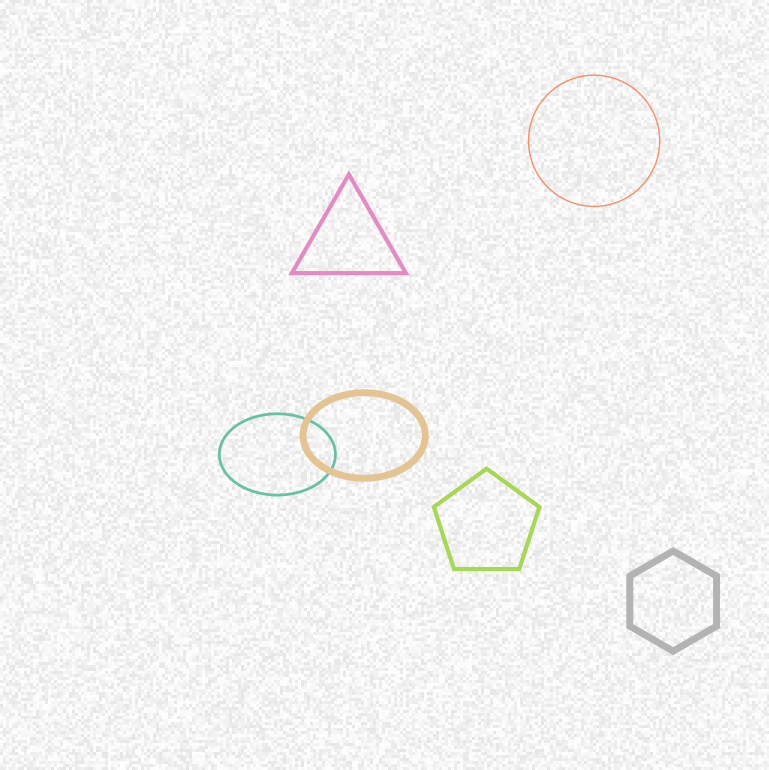[{"shape": "oval", "thickness": 1, "radius": 0.38, "center": [0.36, 0.41]}, {"shape": "circle", "thickness": 0.5, "radius": 0.43, "center": [0.772, 0.817]}, {"shape": "triangle", "thickness": 1.5, "radius": 0.43, "center": [0.453, 0.688]}, {"shape": "pentagon", "thickness": 1.5, "radius": 0.36, "center": [0.632, 0.319]}, {"shape": "oval", "thickness": 2.5, "radius": 0.4, "center": [0.473, 0.434]}, {"shape": "hexagon", "thickness": 2.5, "radius": 0.33, "center": [0.874, 0.219]}]